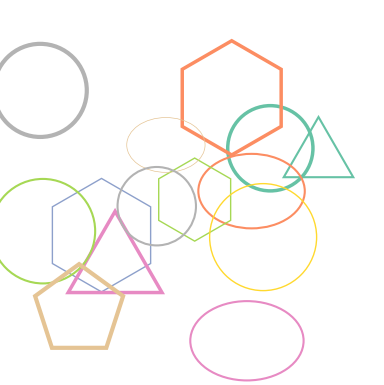[{"shape": "triangle", "thickness": 1.5, "radius": 0.52, "center": [0.827, 0.592]}, {"shape": "circle", "thickness": 2.5, "radius": 0.55, "center": [0.702, 0.615]}, {"shape": "oval", "thickness": 1.5, "radius": 0.69, "center": [0.653, 0.504]}, {"shape": "hexagon", "thickness": 2.5, "radius": 0.74, "center": [0.602, 0.746]}, {"shape": "hexagon", "thickness": 1, "radius": 0.74, "center": [0.264, 0.389]}, {"shape": "triangle", "thickness": 2.5, "radius": 0.7, "center": [0.299, 0.31]}, {"shape": "oval", "thickness": 1.5, "radius": 0.74, "center": [0.641, 0.115]}, {"shape": "circle", "thickness": 1.5, "radius": 0.68, "center": [0.111, 0.4]}, {"shape": "hexagon", "thickness": 1, "radius": 0.54, "center": [0.506, 0.482]}, {"shape": "circle", "thickness": 1, "radius": 0.69, "center": [0.683, 0.384]}, {"shape": "pentagon", "thickness": 3, "radius": 0.6, "center": [0.205, 0.194]}, {"shape": "oval", "thickness": 0.5, "radius": 0.51, "center": [0.431, 0.623]}, {"shape": "circle", "thickness": 3, "radius": 0.6, "center": [0.104, 0.765]}, {"shape": "circle", "thickness": 1.5, "radius": 0.51, "center": [0.407, 0.464]}]